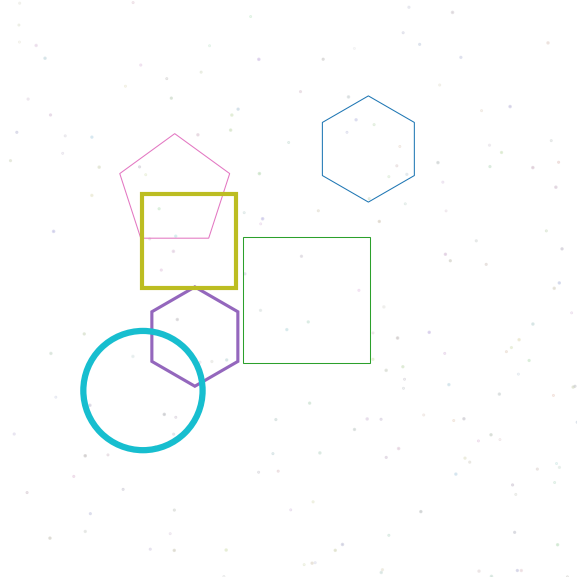[{"shape": "hexagon", "thickness": 0.5, "radius": 0.46, "center": [0.638, 0.741]}, {"shape": "square", "thickness": 0.5, "radius": 0.55, "center": [0.531, 0.479]}, {"shape": "hexagon", "thickness": 1.5, "radius": 0.43, "center": [0.337, 0.416]}, {"shape": "pentagon", "thickness": 0.5, "radius": 0.5, "center": [0.303, 0.668]}, {"shape": "square", "thickness": 2, "radius": 0.41, "center": [0.326, 0.581]}, {"shape": "circle", "thickness": 3, "radius": 0.52, "center": [0.248, 0.323]}]